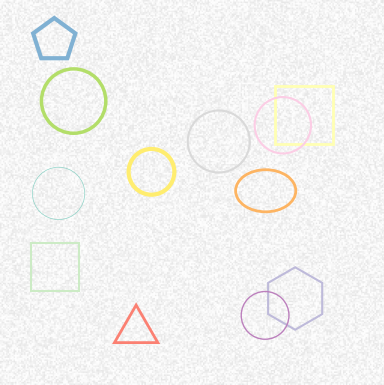[{"shape": "circle", "thickness": 0.5, "radius": 0.34, "center": [0.152, 0.498]}, {"shape": "square", "thickness": 2, "radius": 0.38, "center": [0.791, 0.701]}, {"shape": "hexagon", "thickness": 1.5, "radius": 0.41, "center": [0.767, 0.225]}, {"shape": "triangle", "thickness": 2, "radius": 0.33, "center": [0.354, 0.143]}, {"shape": "pentagon", "thickness": 3, "radius": 0.29, "center": [0.141, 0.895]}, {"shape": "oval", "thickness": 2, "radius": 0.39, "center": [0.69, 0.504]}, {"shape": "circle", "thickness": 2.5, "radius": 0.42, "center": [0.191, 0.737]}, {"shape": "circle", "thickness": 1.5, "radius": 0.37, "center": [0.735, 0.675]}, {"shape": "circle", "thickness": 1.5, "radius": 0.4, "center": [0.568, 0.632]}, {"shape": "circle", "thickness": 1, "radius": 0.31, "center": [0.689, 0.181]}, {"shape": "square", "thickness": 1.5, "radius": 0.31, "center": [0.144, 0.306]}, {"shape": "circle", "thickness": 3, "radius": 0.3, "center": [0.393, 0.554]}]